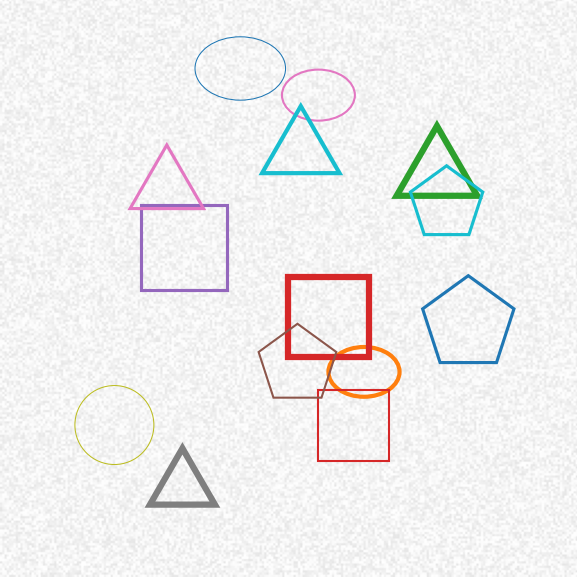[{"shape": "pentagon", "thickness": 1.5, "radius": 0.42, "center": [0.811, 0.439]}, {"shape": "oval", "thickness": 0.5, "radius": 0.39, "center": [0.416, 0.881]}, {"shape": "oval", "thickness": 2, "radius": 0.31, "center": [0.63, 0.355]}, {"shape": "triangle", "thickness": 3, "radius": 0.4, "center": [0.757, 0.7]}, {"shape": "square", "thickness": 1, "radius": 0.31, "center": [0.611, 0.262]}, {"shape": "square", "thickness": 3, "radius": 0.35, "center": [0.569, 0.45]}, {"shape": "square", "thickness": 1.5, "radius": 0.37, "center": [0.318, 0.571]}, {"shape": "pentagon", "thickness": 1, "radius": 0.35, "center": [0.515, 0.368]}, {"shape": "oval", "thickness": 1, "radius": 0.32, "center": [0.551, 0.834]}, {"shape": "triangle", "thickness": 1.5, "radius": 0.37, "center": [0.289, 0.675]}, {"shape": "triangle", "thickness": 3, "radius": 0.32, "center": [0.316, 0.158]}, {"shape": "circle", "thickness": 0.5, "radius": 0.34, "center": [0.198, 0.263]}, {"shape": "pentagon", "thickness": 1.5, "radius": 0.33, "center": [0.773, 0.646]}, {"shape": "triangle", "thickness": 2, "radius": 0.39, "center": [0.521, 0.738]}]